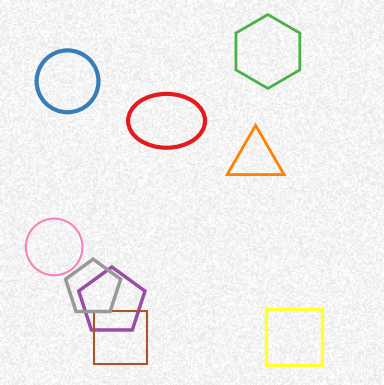[{"shape": "oval", "thickness": 3, "radius": 0.5, "center": [0.433, 0.686]}, {"shape": "circle", "thickness": 3, "radius": 0.4, "center": [0.175, 0.789]}, {"shape": "hexagon", "thickness": 2, "radius": 0.48, "center": [0.696, 0.866]}, {"shape": "pentagon", "thickness": 2.5, "radius": 0.45, "center": [0.291, 0.216]}, {"shape": "triangle", "thickness": 2, "radius": 0.43, "center": [0.664, 0.589]}, {"shape": "square", "thickness": 2.5, "radius": 0.36, "center": [0.763, 0.124]}, {"shape": "square", "thickness": 1.5, "radius": 0.35, "center": [0.313, 0.124]}, {"shape": "circle", "thickness": 1.5, "radius": 0.37, "center": [0.141, 0.359]}, {"shape": "pentagon", "thickness": 2.5, "radius": 0.38, "center": [0.242, 0.252]}]